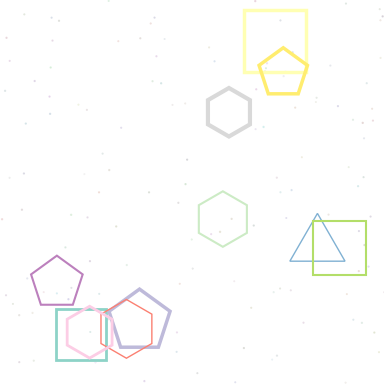[{"shape": "square", "thickness": 2, "radius": 0.33, "center": [0.211, 0.131]}, {"shape": "square", "thickness": 2.5, "radius": 0.4, "center": [0.715, 0.893]}, {"shape": "pentagon", "thickness": 2.5, "radius": 0.42, "center": [0.362, 0.166]}, {"shape": "hexagon", "thickness": 1, "radius": 0.38, "center": [0.328, 0.146]}, {"shape": "triangle", "thickness": 1, "radius": 0.41, "center": [0.825, 0.363]}, {"shape": "square", "thickness": 1.5, "radius": 0.35, "center": [0.881, 0.356]}, {"shape": "hexagon", "thickness": 2, "radius": 0.34, "center": [0.233, 0.137]}, {"shape": "hexagon", "thickness": 3, "radius": 0.32, "center": [0.595, 0.708]}, {"shape": "pentagon", "thickness": 1.5, "radius": 0.35, "center": [0.148, 0.265]}, {"shape": "hexagon", "thickness": 1.5, "radius": 0.36, "center": [0.579, 0.431]}, {"shape": "pentagon", "thickness": 2.5, "radius": 0.33, "center": [0.736, 0.81]}]